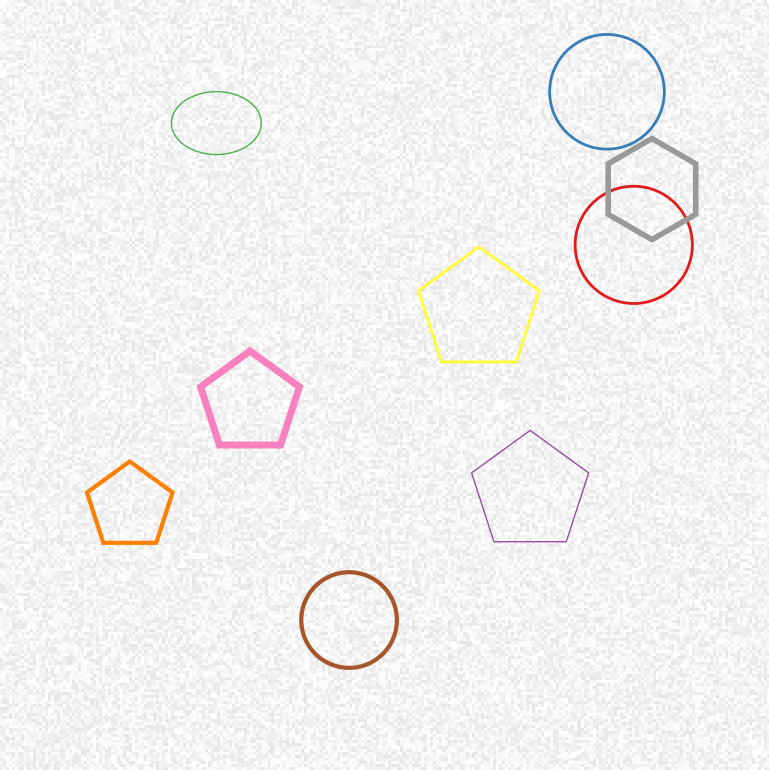[{"shape": "circle", "thickness": 1, "radius": 0.38, "center": [0.823, 0.682]}, {"shape": "circle", "thickness": 1, "radius": 0.37, "center": [0.788, 0.881]}, {"shape": "oval", "thickness": 0.5, "radius": 0.29, "center": [0.281, 0.84]}, {"shape": "pentagon", "thickness": 0.5, "radius": 0.4, "center": [0.688, 0.361]}, {"shape": "pentagon", "thickness": 1.5, "radius": 0.29, "center": [0.169, 0.342]}, {"shape": "pentagon", "thickness": 1, "radius": 0.41, "center": [0.622, 0.597]}, {"shape": "circle", "thickness": 1.5, "radius": 0.31, "center": [0.453, 0.195]}, {"shape": "pentagon", "thickness": 2.5, "radius": 0.34, "center": [0.325, 0.477]}, {"shape": "hexagon", "thickness": 2, "radius": 0.33, "center": [0.847, 0.754]}]